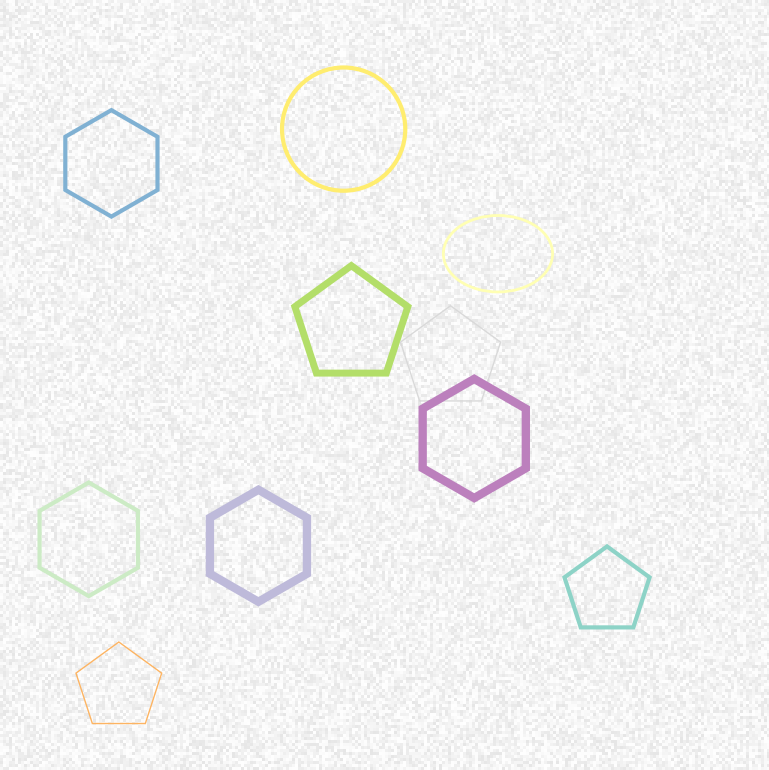[{"shape": "pentagon", "thickness": 1.5, "radius": 0.29, "center": [0.788, 0.232]}, {"shape": "oval", "thickness": 1, "radius": 0.35, "center": [0.647, 0.67]}, {"shape": "hexagon", "thickness": 3, "radius": 0.36, "center": [0.336, 0.291]}, {"shape": "hexagon", "thickness": 1.5, "radius": 0.35, "center": [0.145, 0.788]}, {"shape": "pentagon", "thickness": 0.5, "radius": 0.29, "center": [0.154, 0.108]}, {"shape": "pentagon", "thickness": 2.5, "radius": 0.39, "center": [0.456, 0.578]}, {"shape": "pentagon", "thickness": 0.5, "radius": 0.34, "center": [0.585, 0.535]}, {"shape": "hexagon", "thickness": 3, "radius": 0.39, "center": [0.616, 0.431]}, {"shape": "hexagon", "thickness": 1.5, "radius": 0.37, "center": [0.115, 0.3]}, {"shape": "circle", "thickness": 1.5, "radius": 0.4, "center": [0.446, 0.832]}]